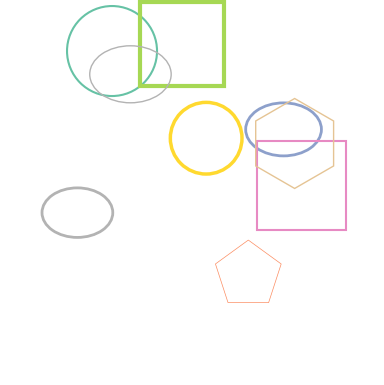[{"shape": "circle", "thickness": 1.5, "radius": 0.58, "center": [0.291, 0.867]}, {"shape": "pentagon", "thickness": 0.5, "radius": 0.45, "center": [0.645, 0.287]}, {"shape": "oval", "thickness": 2, "radius": 0.49, "center": [0.737, 0.664]}, {"shape": "square", "thickness": 1.5, "radius": 0.58, "center": [0.783, 0.519]}, {"shape": "square", "thickness": 3, "radius": 0.54, "center": [0.473, 0.886]}, {"shape": "circle", "thickness": 2.5, "radius": 0.47, "center": [0.535, 0.641]}, {"shape": "hexagon", "thickness": 1, "radius": 0.58, "center": [0.765, 0.627]}, {"shape": "oval", "thickness": 2, "radius": 0.46, "center": [0.201, 0.448]}, {"shape": "oval", "thickness": 1, "radius": 0.53, "center": [0.339, 0.807]}]